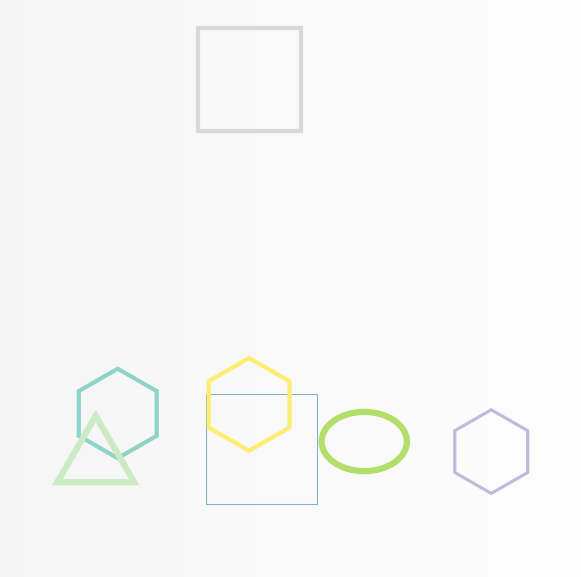[{"shape": "hexagon", "thickness": 2, "radius": 0.39, "center": [0.203, 0.283]}, {"shape": "hexagon", "thickness": 1.5, "radius": 0.36, "center": [0.845, 0.217]}, {"shape": "square", "thickness": 0.5, "radius": 0.48, "center": [0.45, 0.222]}, {"shape": "oval", "thickness": 3, "radius": 0.37, "center": [0.627, 0.235]}, {"shape": "square", "thickness": 2, "radius": 0.44, "center": [0.43, 0.861]}, {"shape": "triangle", "thickness": 3, "radius": 0.38, "center": [0.165, 0.202]}, {"shape": "hexagon", "thickness": 2, "radius": 0.4, "center": [0.429, 0.299]}]